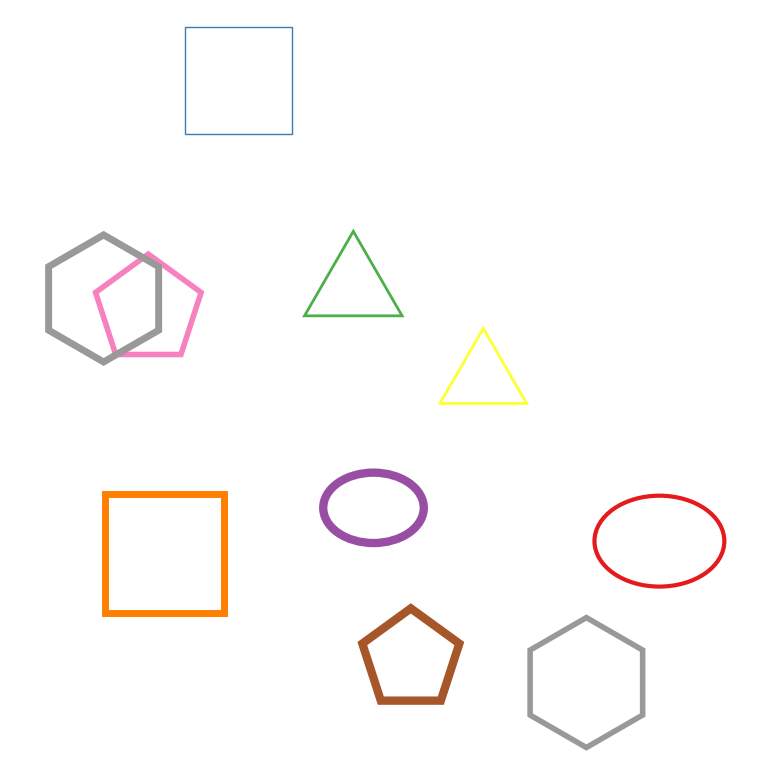[{"shape": "oval", "thickness": 1.5, "radius": 0.42, "center": [0.856, 0.297]}, {"shape": "square", "thickness": 0.5, "radius": 0.35, "center": [0.31, 0.895]}, {"shape": "triangle", "thickness": 1, "radius": 0.37, "center": [0.459, 0.626]}, {"shape": "oval", "thickness": 3, "radius": 0.33, "center": [0.485, 0.34]}, {"shape": "square", "thickness": 2.5, "radius": 0.39, "center": [0.214, 0.282]}, {"shape": "triangle", "thickness": 1, "radius": 0.32, "center": [0.628, 0.509]}, {"shape": "pentagon", "thickness": 3, "radius": 0.33, "center": [0.534, 0.144]}, {"shape": "pentagon", "thickness": 2, "radius": 0.36, "center": [0.193, 0.598]}, {"shape": "hexagon", "thickness": 2, "radius": 0.42, "center": [0.762, 0.114]}, {"shape": "hexagon", "thickness": 2.5, "radius": 0.41, "center": [0.135, 0.612]}]